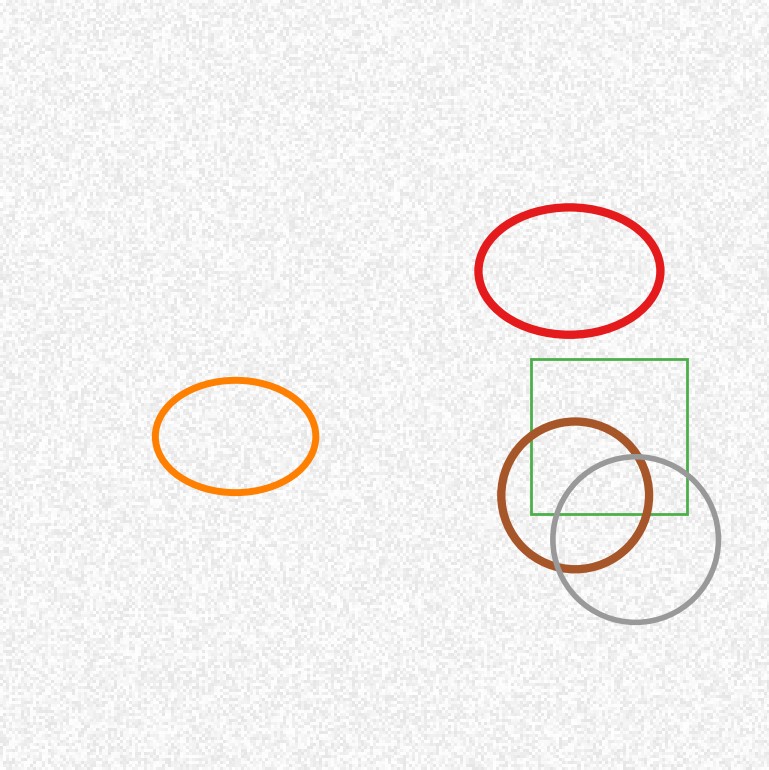[{"shape": "oval", "thickness": 3, "radius": 0.59, "center": [0.74, 0.648]}, {"shape": "square", "thickness": 1, "radius": 0.5, "center": [0.791, 0.433]}, {"shape": "oval", "thickness": 2.5, "radius": 0.52, "center": [0.306, 0.433]}, {"shape": "circle", "thickness": 3, "radius": 0.48, "center": [0.747, 0.357]}, {"shape": "circle", "thickness": 2, "radius": 0.54, "center": [0.826, 0.299]}]